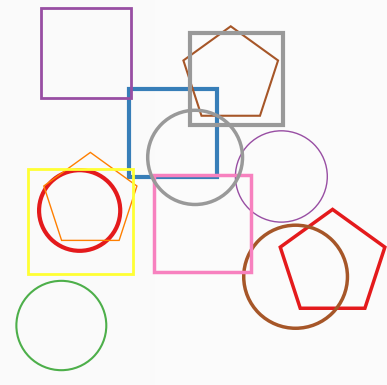[{"shape": "circle", "thickness": 3, "radius": 0.52, "center": [0.206, 0.453]}, {"shape": "pentagon", "thickness": 2.5, "radius": 0.71, "center": [0.858, 0.314]}, {"shape": "square", "thickness": 3, "radius": 0.57, "center": [0.446, 0.654]}, {"shape": "circle", "thickness": 1.5, "radius": 0.58, "center": [0.158, 0.155]}, {"shape": "circle", "thickness": 1, "radius": 0.59, "center": [0.726, 0.542]}, {"shape": "square", "thickness": 2, "radius": 0.58, "center": [0.223, 0.862]}, {"shape": "pentagon", "thickness": 1, "radius": 0.63, "center": [0.233, 0.478]}, {"shape": "square", "thickness": 2, "radius": 0.68, "center": [0.208, 0.424]}, {"shape": "pentagon", "thickness": 1.5, "radius": 0.64, "center": [0.595, 0.803]}, {"shape": "circle", "thickness": 2.5, "radius": 0.67, "center": [0.763, 0.281]}, {"shape": "square", "thickness": 2.5, "radius": 0.63, "center": [0.522, 0.419]}, {"shape": "square", "thickness": 3, "radius": 0.6, "center": [0.61, 0.794]}, {"shape": "circle", "thickness": 2.5, "radius": 0.61, "center": [0.503, 0.591]}]